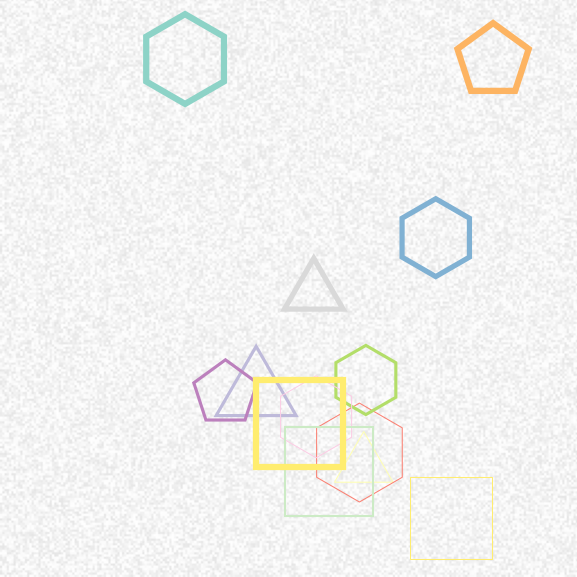[{"shape": "hexagon", "thickness": 3, "radius": 0.39, "center": [0.321, 0.897]}, {"shape": "triangle", "thickness": 0.5, "radius": 0.29, "center": [0.63, 0.193]}, {"shape": "triangle", "thickness": 1.5, "radius": 0.4, "center": [0.444, 0.319]}, {"shape": "hexagon", "thickness": 0.5, "radius": 0.43, "center": [0.622, 0.216]}, {"shape": "hexagon", "thickness": 2.5, "radius": 0.34, "center": [0.755, 0.588]}, {"shape": "pentagon", "thickness": 3, "radius": 0.32, "center": [0.854, 0.894]}, {"shape": "hexagon", "thickness": 1.5, "radius": 0.3, "center": [0.634, 0.341]}, {"shape": "hexagon", "thickness": 0.5, "radius": 0.36, "center": [0.547, 0.277]}, {"shape": "triangle", "thickness": 2.5, "radius": 0.29, "center": [0.543, 0.493]}, {"shape": "pentagon", "thickness": 1.5, "radius": 0.29, "center": [0.39, 0.318]}, {"shape": "square", "thickness": 1, "radius": 0.38, "center": [0.57, 0.183]}, {"shape": "square", "thickness": 3, "radius": 0.38, "center": [0.518, 0.266]}, {"shape": "square", "thickness": 0.5, "radius": 0.36, "center": [0.781, 0.103]}]